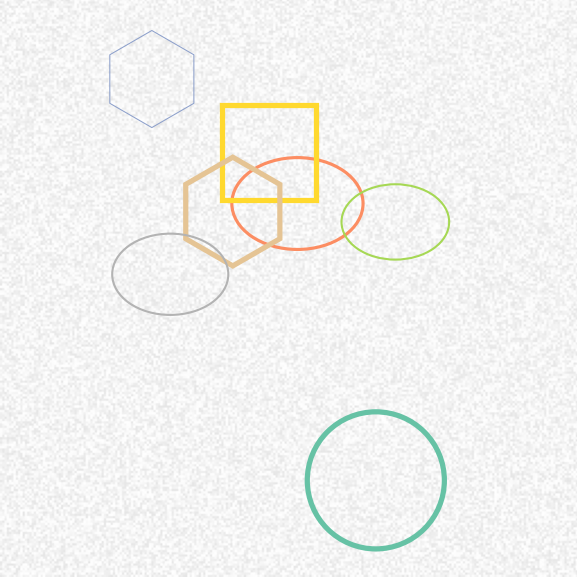[{"shape": "circle", "thickness": 2.5, "radius": 0.59, "center": [0.651, 0.167]}, {"shape": "oval", "thickness": 1.5, "radius": 0.57, "center": [0.515, 0.647]}, {"shape": "hexagon", "thickness": 0.5, "radius": 0.42, "center": [0.263, 0.862]}, {"shape": "oval", "thickness": 1, "radius": 0.47, "center": [0.685, 0.615]}, {"shape": "square", "thickness": 2.5, "radius": 0.41, "center": [0.466, 0.735]}, {"shape": "hexagon", "thickness": 2.5, "radius": 0.47, "center": [0.403, 0.633]}, {"shape": "oval", "thickness": 1, "radius": 0.5, "center": [0.295, 0.524]}]